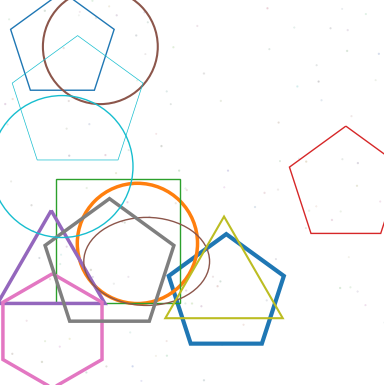[{"shape": "pentagon", "thickness": 3, "radius": 0.79, "center": [0.588, 0.235]}, {"shape": "pentagon", "thickness": 1, "radius": 0.71, "center": [0.162, 0.88]}, {"shape": "circle", "thickness": 2.5, "radius": 0.78, "center": [0.357, 0.368]}, {"shape": "square", "thickness": 1, "radius": 0.8, "center": [0.307, 0.373]}, {"shape": "pentagon", "thickness": 1, "radius": 0.77, "center": [0.898, 0.518]}, {"shape": "triangle", "thickness": 2.5, "radius": 0.8, "center": [0.133, 0.292]}, {"shape": "circle", "thickness": 1.5, "radius": 0.75, "center": [0.261, 0.879]}, {"shape": "oval", "thickness": 1, "radius": 0.82, "center": [0.381, 0.321]}, {"shape": "hexagon", "thickness": 2.5, "radius": 0.74, "center": [0.136, 0.14]}, {"shape": "pentagon", "thickness": 2.5, "radius": 0.88, "center": [0.284, 0.308]}, {"shape": "triangle", "thickness": 1.5, "radius": 0.88, "center": [0.582, 0.262]}, {"shape": "pentagon", "thickness": 0.5, "radius": 0.89, "center": [0.202, 0.729]}, {"shape": "circle", "thickness": 1, "radius": 0.92, "center": [0.161, 0.567]}]